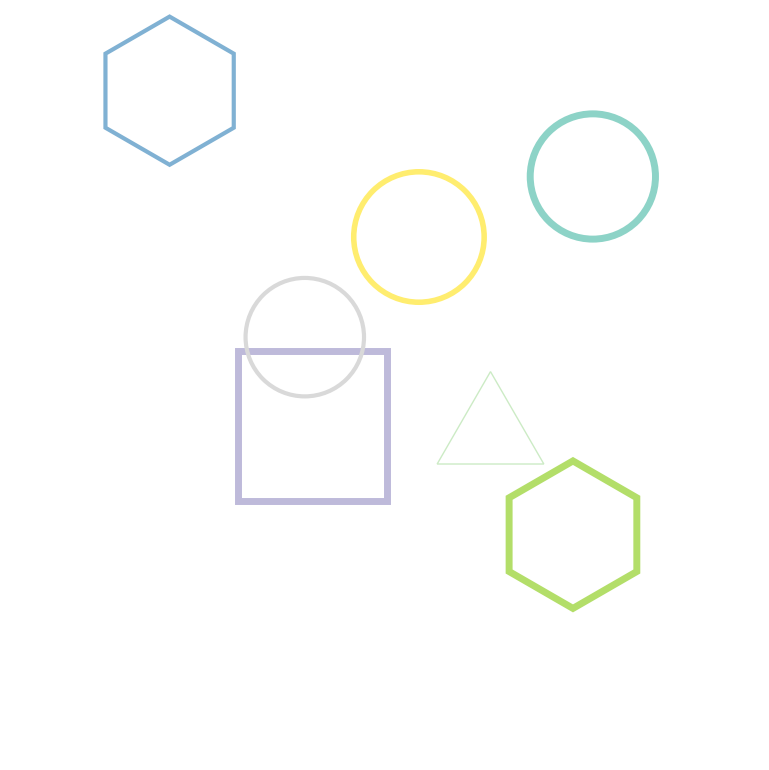[{"shape": "circle", "thickness": 2.5, "radius": 0.41, "center": [0.77, 0.771]}, {"shape": "square", "thickness": 2.5, "radius": 0.49, "center": [0.406, 0.447]}, {"shape": "hexagon", "thickness": 1.5, "radius": 0.48, "center": [0.22, 0.882]}, {"shape": "hexagon", "thickness": 2.5, "radius": 0.48, "center": [0.744, 0.306]}, {"shape": "circle", "thickness": 1.5, "radius": 0.38, "center": [0.396, 0.562]}, {"shape": "triangle", "thickness": 0.5, "radius": 0.4, "center": [0.637, 0.437]}, {"shape": "circle", "thickness": 2, "radius": 0.42, "center": [0.544, 0.692]}]